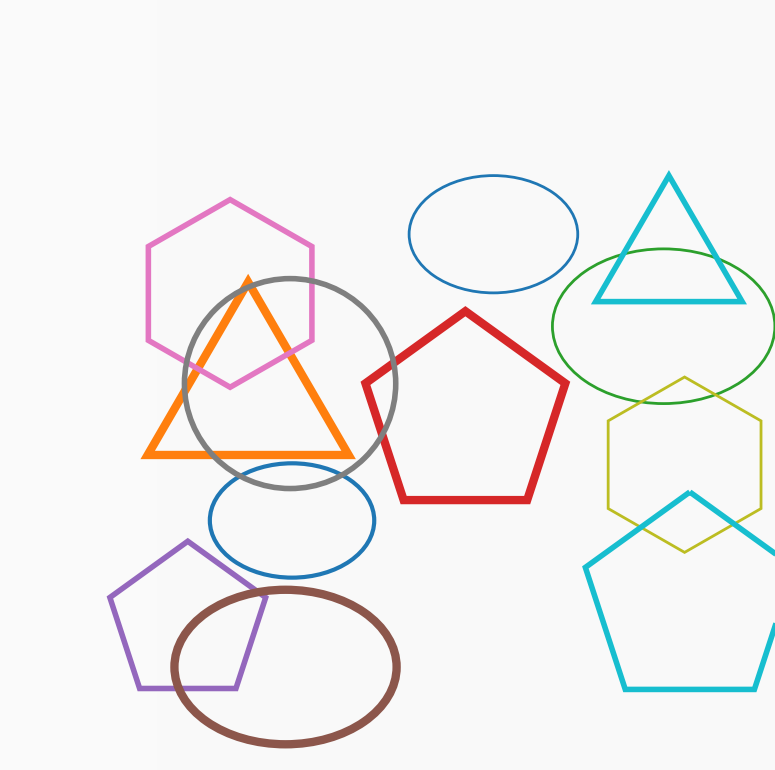[{"shape": "oval", "thickness": 1.5, "radius": 0.53, "center": [0.377, 0.324]}, {"shape": "oval", "thickness": 1, "radius": 0.54, "center": [0.637, 0.696]}, {"shape": "triangle", "thickness": 3, "radius": 0.75, "center": [0.32, 0.484]}, {"shape": "oval", "thickness": 1, "radius": 0.72, "center": [0.856, 0.576]}, {"shape": "pentagon", "thickness": 3, "radius": 0.68, "center": [0.601, 0.46]}, {"shape": "pentagon", "thickness": 2, "radius": 0.53, "center": [0.242, 0.191]}, {"shape": "oval", "thickness": 3, "radius": 0.72, "center": [0.368, 0.134]}, {"shape": "hexagon", "thickness": 2, "radius": 0.61, "center": [0.297, 0.619]}, {"shape": "circle", "thickness": 2, "radius": 0.68, "center": [0.374, 0.502]}, {"shape": "hexagon", "thickness": 1, "radius": 0.57, "center": [0.883, 0.396]}, {"shape": "triangle", "thickness": 2, "radius": 0.55, "center": [0.863, 0.663]}, {"shape": "pentagon", "thickness": 2, "radius": 0.71, "center": [0.89, 0.219]}]